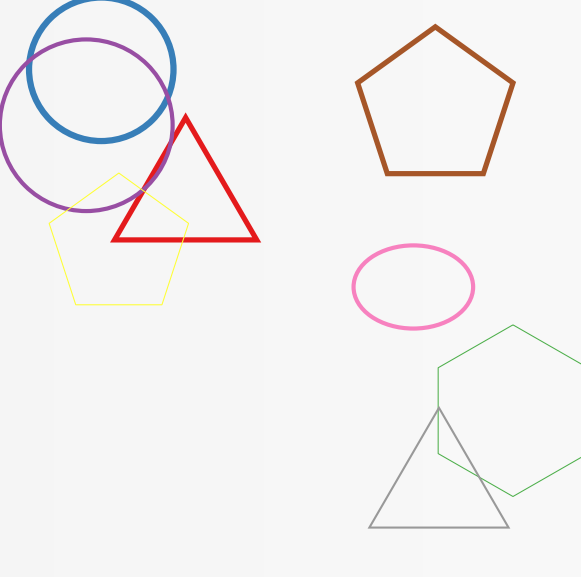[{"shape": "triangle", "thickness": 2.5, "radius": 0.71, "center": [0.319, 0.654]}, {"shape": "circle", "thickness": 3, "radius": 0.62, "center": [0.174, 0.879]}, {"shape": "hexagon", "thickness": 0.5, "radius": 0.74, "center": [0.883, 0.288]}, {"shape": "circle", "thickness": 2, "radius": 0.74, "center": [0.148, 0.782]}, {"shape": "pentagon", "thickness": 0.5, "radius": 0.63, "center": [0.204, 0.573]}, {"shape": "pentagon", "thickness": 2.5, "radius": 0.7, "center": [0.749, 0.812]}, {"shape": "oval", "thickness": 2, "radius": 0.51, "center": [0.711, 0.502]}, {"shape": "triangle", "thickness": 1, "radius": 0.69, "center": [0.755, 0.155]}]